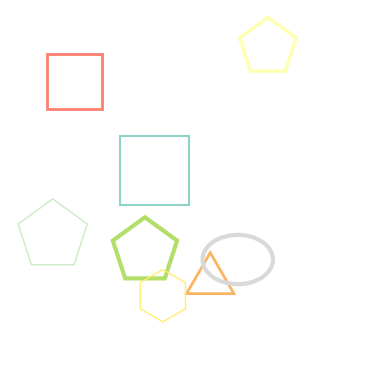[{"shape": "square", "thickness": 1.5, "radius": 0.45, "center": [0.401, 0.557]}, {"shape": "pentagon", "thickness": 2.5, "radius": 0.38, "center": [0.696, 0.878]}, {"shape": "square", "thickness": 2, "radius": 0.36, "center": [0.194, 0.788]}, {"shape": "triangle", "thickness": 2, "radius": 0.36, "center": [0.546, 0.273]}, {"shape": "pentagon", "thickness": 3, "radius": 0.44, "center": [0.377, 0.348]}, {"shape": "oval", "thickness": 3, "radius": 0.46, "center": [0.618, 0.326]}, {"shape": "pentagon", "thickness": 1, "radius": 0.47, "center": [0.137, 0.389]}, {"shape": "hexagon", "thickness": 1, "radius": 0.34, "center": [0.423, 0.232]}]